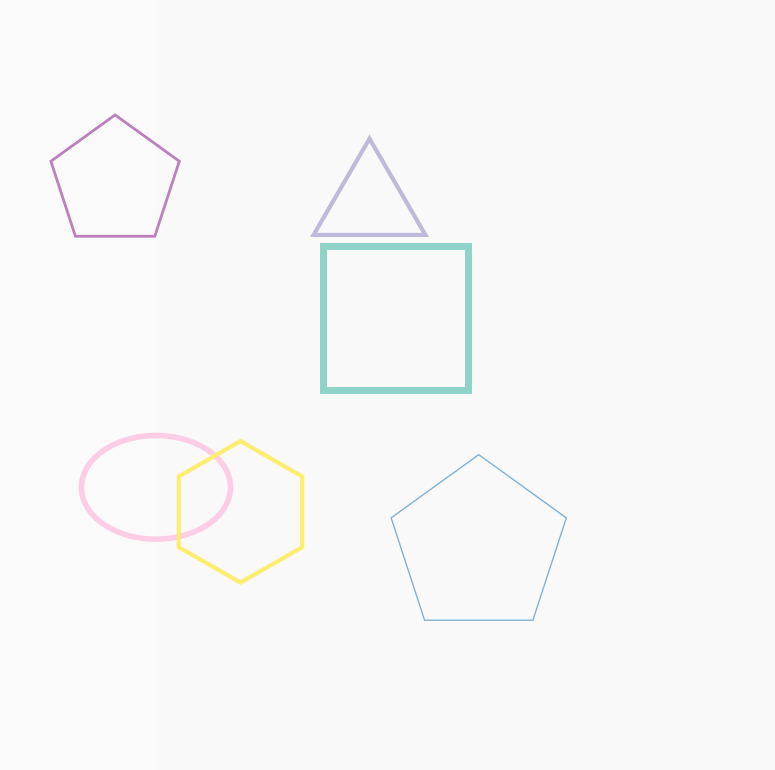[{"shape": "square", "thickness": 2.5, "radius": 0.47, "center": [0.51, 0.587]}, {"shape": "triangle", "thickness": 1.5, "radius": 0.42, "center": [0.477, 0.737]}, {"shape": "pentagon", "thickness": 0.5, "radius": 0.59, "center": [0.618, 0.291]}, {"shape": "oval", "thickness": 2, "radius": 0.48, "center": [0.201, 0.367]}, {"shape": "pentagon", "thickness": 1, "radius": 0.44, "center": [0.149, 0.764]}, {"shape": "hexagon", "thickness": 1.5, "radius": 0.46, "center": [0.31, 0.335]}]